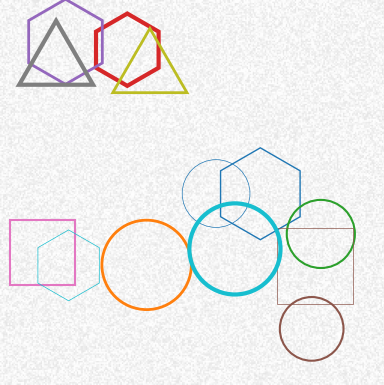[{"shape": "circle", "thickness": 0.5, "radius": 0.44, "center": [0.561, 0.497]}, {"shape": "hexagon", "thickness": 1, "radius": 0.6, "center": [0.676, 0.497]}, {"shape": "circle", "thickness": 2, "radius": 0.58, "center": [0.381, 0.312]}, {"shape": "circle", "thickness": 1.5, "radius": 0.44, "center": [0.833, 0.392]}, {"shape": "hexagon", "thickness": 3, "radius": 0.47, "center": [0.331, 0.871]}, {"shape": "hexagon", "thickness": 2, "radius": 0.55, "center": [0.17, 0.892]}, {"shape": "circle", "thickness": 1.5, "radius": 0.41, "center": [0.81, 0.146]}, {"shape": "square", "thickness": 0.5, "radius": 0.49, "center": [0.818, 0.309]}, {"shape": "square", "thickness": 1.5, "radius": 0.42, "center": [0.11, 0.345]}, {"shape": "triangle", "thickness": 3, "radius": 0.55, "center": [0.146, 0.835]}, {"shape": "triangle", "thickness": 2, "radius": 0.56, "center": [0.389, 0.815]}, {"shape": "circle", "thickness": 3, "radius": 0.59, "center": [0.61, 0.353]}, {"shape": "hexagon", "thickness": 0.5, "radius": 0.46, "center": [0.178, 0.311]}]